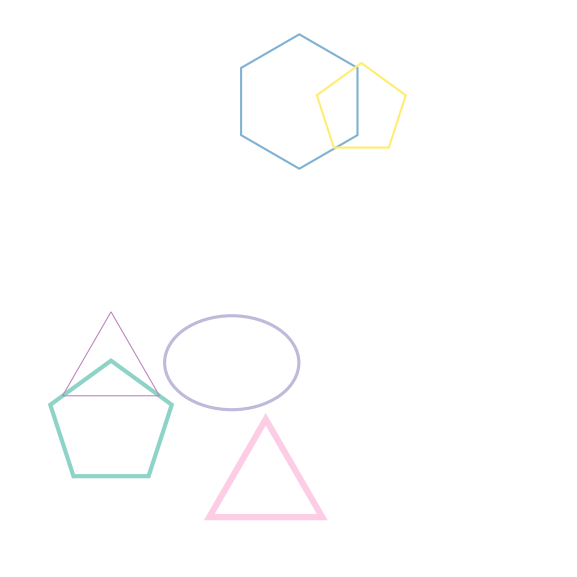[{"shape": "pentagon", "thickness": 2, "radius": 0.55, "center": [0.192, 0.264]}, {"shape": "oval", "thickness": 1.5, "radius": 0.58, "center": [0.401, 0.371]}, {"shape": "hexagon", "thickness": 1, "radius": 0.58, "center": [0.518, 0.823]}, {"shape": "triangle", "thickness": 3, "radius": 0.56, "center": [0.46, 0.16]}, {"shape": "triangle", "thickness": 0.5, "radius": 0.48, "center": [0.192, 0.362]}, {"shape": "pentagon", "thickness": 1, "radius": 0.4, "center": [0.626, 0.809]}]